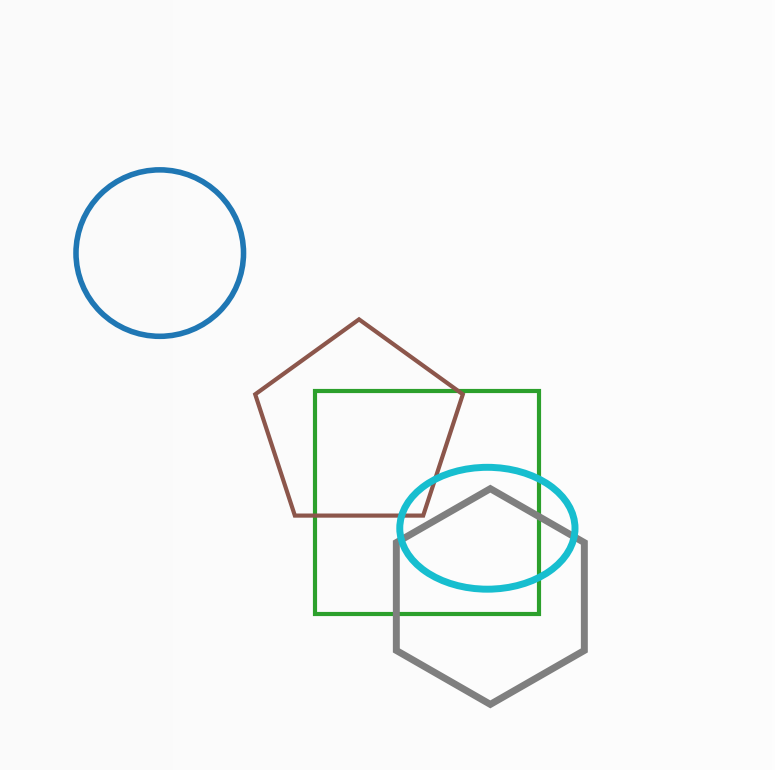[{"shape": "circle", "thickness": 2, "radius": 0.54, "center": [0.206, 0.671]}, {"shape": "square", "thickness": 1.5, "radius": 0.72, "center": [0.551, 0.347]}, {"shape": "pentagon", "thickness": 1.5, "radius": 0.7, "center": [0.463, 0.444]}, {"shape": "hexagon", "thickness": 2.5, "radius": 0.7, "center": [0.633, 0.225]}, {"shape": "oval", "thickness": 2.5, "radius": 0.57, "center": [0.629, 0.314]}]